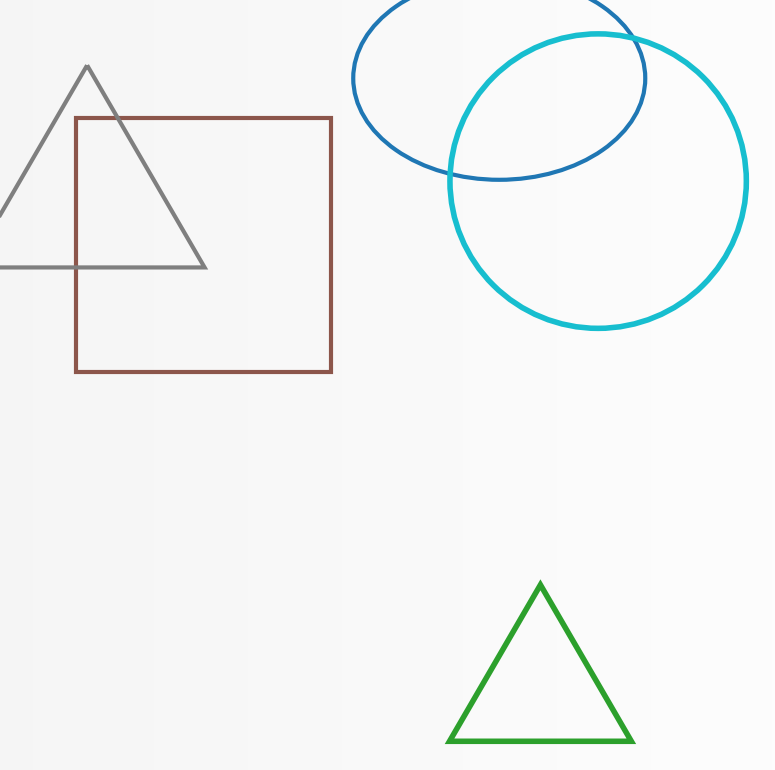[{"shape": "oval", "thickness": 1.5, "radius": 0.94, "center": [0.644, 0.898]}, {"shape": "triangle", "thickness": 2, "radius": 0.68, "center": [0.697, 0.105]}, {"shape": "square", "thickness": 1.5, "radius": 0.82, "center": [0.262, 0.682]}, {"shape": "triangle", "thickness": 1.5, "radius": 0.88, "center": [0.112, 0.74]}, {"shape": "circle", "thickness": 2, "radius": 0.96, "center": [0.772, 0.765]}]